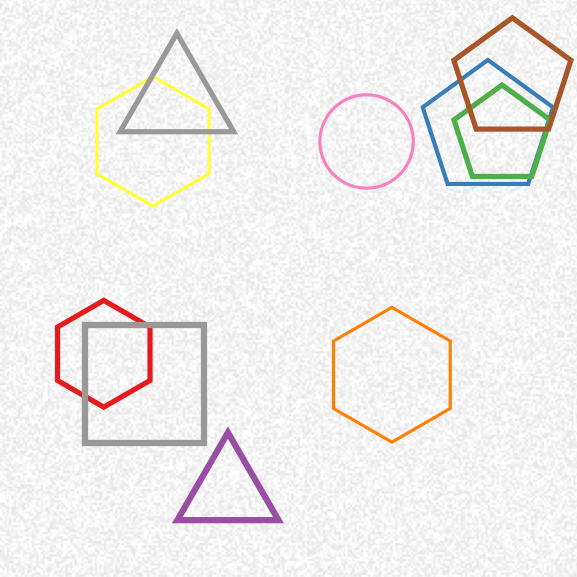[{"shape": "hexagon", "thickness": 2.5, "radius": 0.46, "center": [0.18, 0.387]}, {"shape": "pentagon", "thickness": 2, "radius": 0.59, "center": [0.845, 0.777]}, {"shape": "pentagon", "thickness": 2.5, "radius": 0.44, "center": [0.869, 0.764]}, {"shape": "triangle", "thickness": 3, "radius": 0.51, "center": [0.395, 0.149]}, {"shape": "hexagon", "thickness": 1.5, "radius": 0.58, "center": [0.679, 0.35]}, {"shape": "hexagon", "thickness": 1.5, "radius": 0.56, "center": [0.265, 0.754]}, {"shape": "pentagon", "thickness": 2.5, "radius": 0.53, "center": [0.887, 0.862]}, {"shape": "circle", "thickness": 1.5, "radius": 0.4, "center": [0.635, 0.754]}, {"shape": "triangle", "thickness": 2.5, "radius": 0.57, "center": [0.306, 0.828]}, {"shape": "square", "thickness": 3, "radius": 0.51, "center": [0.25, 0.334]}]